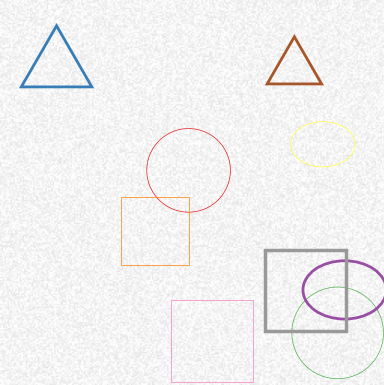[{"shape": "circle", "thickness": 0.5, "radius": 0.54, "center": [0.49, 0.558]}, {"shape": "triangle", "thickness": 2, "radius": 0.53, "center": [0.147, 0.827]}, {"shape": "circle", "thickness": 0.5, "radius": 0.6, "center": [0.877, 0.135]}, {"shape": "oval", "thickness": 2, "radius": 0.54, "center": [0.895, 0.247]}, {"shape": "square", "thickness": 0.5, "radius": 0.44, "center": [0.402, 0.4]}, {"shape": "oval", "thickness": 0.5, "radius": 0.42, "center": [0.839, 0.625]}, {"shape": "triangle", "thickness": 2, "radius": 0.41, "center": [0.765, 0.823]}, {"shape": "square", "thickness": 0.5, "radius": 0.53, "center": [0.551, 0.114]}, {"shape": "square", "thickness": 2.5, "radius": 0.53, "center": [0.794, 0.245]}]